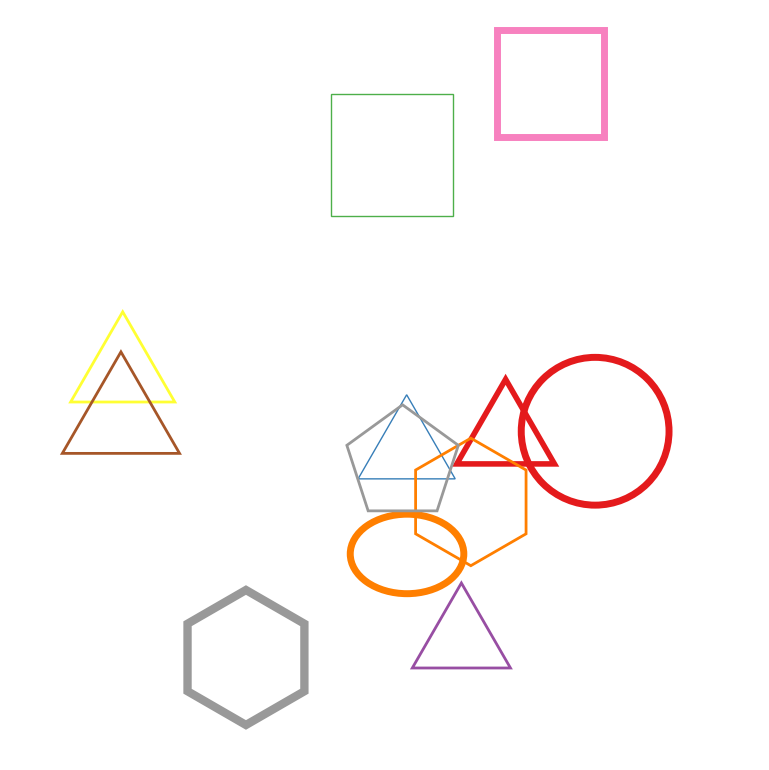[{"shape": "circle", "thickness": 2.5, "radius": 0.48, "center": [0.773, 0.44]}, {"shape": "triangle", "thickness": 2, "radius": 0.37, "center": [0.657, 0.434]}, {"shape": "triangle", "thickness": 0.5, "radius": 0.36, "center": [0.528, 0.415]}, {"shape": "square", "thickness": 0.5, "radius": 0.4, "center": [0.509, 0.799]}, {"shape": "triangle", "thickness": 1, "radius": 0.37, "center": [0.599, 0.169]}, {"shape": "oval", "thickness": 2.5, "radius": 0.37, "center": [0.529, 0.281]}, {"shape": "hexagon", "thickness": 1, "radius": 0.41, "center": [0.611, 0.348]}, {"shape": "triangle", "thickness": 1, "radius": 0.39, "center": [0.159, 0.517]}, {"shape": "triangle", "thickness": 1, "radius": 0.44, "center": [0.157, 0.455]}, {"shape": "square", "thickness": 2.5, "radius": 0.35, "center": [0.715, 0.892]}, {"shape": "hexagon", "thickness": 3, "radius": 0.44, "center": [0.319, 0.146]}, {"shape": "pentagon", "thickness": 1, "radius": 0.38, "center": [0.523, 0.398]}]